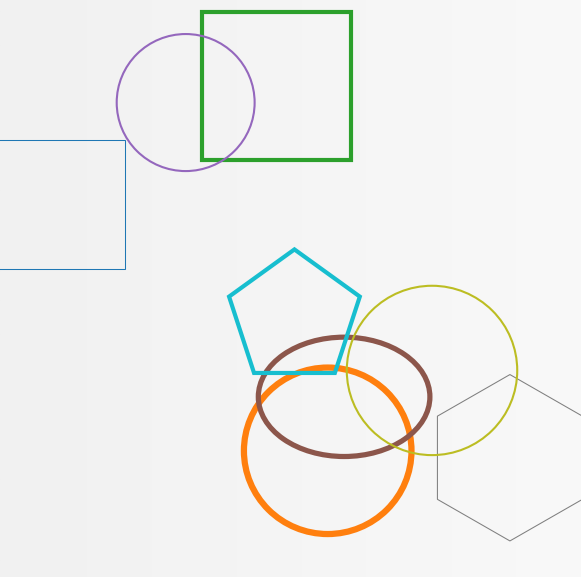[{"shape": "square", "thickness": 0.5, "radius": 0.56, "center": [0.102, 0.645]}, {"shape": "circle", "thickness": 3, "radius": 0.72, "center": [0.564, 0.219]}, {"shape": "square", "thickness": 2, "radius": 0.64, "center": [0.475, 0.85]}, {"shape": "circle", "thickness": 1, "radius": 0.59, "center": [0.319, 0.822]}, {"shape": "oval", "thickness": 2.5, "radius": 0.74, "center": [0.592, 0.312]}, {"shape": "hexagon", "thickness": 0.5, "radius": 0.72, "center": [0.877, 0.207]}, {"shape": "circle", "thickness": 1, "radius": 0.73, "center": [0.743, 0.358]}, {"shape": "pentagon", "thickness": 2, "radius": 0.59, "center": [0.507, 0.449]}]